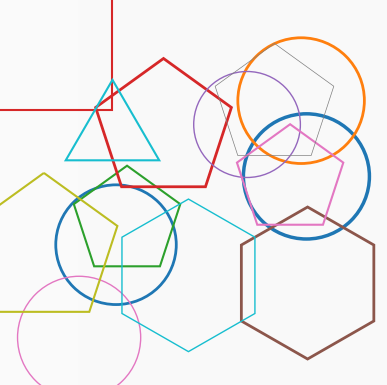[{"shape": "circle", "thickness": 2, "radius": 0.78, "center": [0.299, 0.364]}, {"shape": "circle", "thickness": 2.5, "radius": 0.81, "center": [0.791, 0.542]}, {"shape": "circle", "thickness": 2, "radius": 0.82, "center": [0.777, 0.739]}, {"shape": "pentagon", "thickness": 1.5, "radius": 0.72, "center": [0.328, 0.425]}, {"shape": "square", "thickness": 1.5, "radius": 0.75, "center": [0.139, 0.866]}, {"shape": "pentagon", "thickness": 2, "radius": 0.92, "center": [0.422, 0.664]}, {"shape": "circle", "thickness": 1, "radius": 0.69, "center": [0.638, 0.677]}, {"shape": "hexagon", "thickness": 2, "radius": 0.99, "center": [0.794, 0.265]}, {"shape": "circle", "thickness": 1, "radius": 0.79, "center": [0.204, 0.124]}, {"shape": "pentagon", "thickness": 1.5, "radius": 0.72, "center": [0.749, 0.533]}, {"shape": "pentagon", "thickness": 0.5, "radius": 0.8, "center": [0.708, 0.726]}, {"shape": "pentagon", "thickness": 1.5, "radius": 1.0, "center": [0.113, 0.351]}, {"shape": "triangle", "thickness": 1.5, "radius": 0.7, "center": [0.29, 0.653]}, {"shape": "hexagon", "thickness": 1, "radius": 0.99, "center": [0.486, 0.285]}]